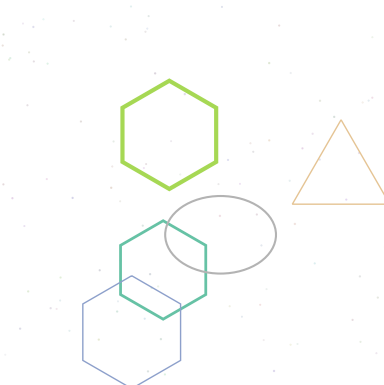[{"shape": "hexagon", "thickness": 2, "radius": 0.64, "center": [0.424, 0.299]}, {"shape": "hexagon", "thickness": 1, "radius": 0.73, "center": [0.342, 0.137]}, {"shape": "hexagon", "thickness": 3, "radius": 0.7, "center": [0.44, 0.65]}, {"shape": "triangle", "thickness": 1, "radius": 0.73, "center": [0.886, 0.543]}, {"shape": "oval", "thickness": 1.5, "radius": 0.72, "center": [0.573, 0.39]}]